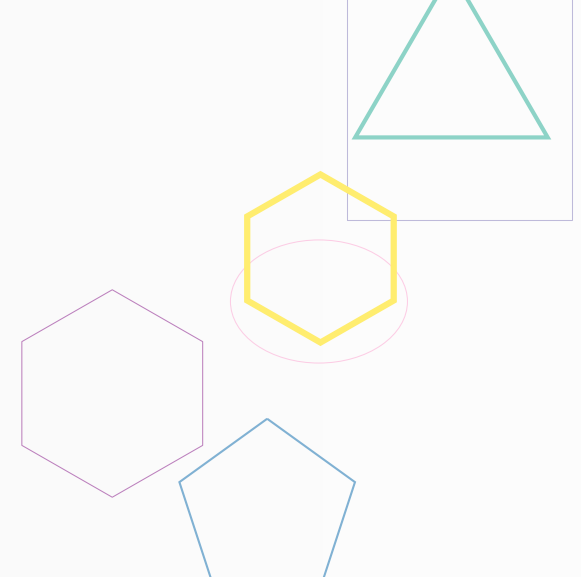[{"shape": "triangle", "thickness": 2, "radius": 0.96, "center": [0.777, 0.857]}, {"shape": "square", "thickness": 0.5, "radius": 0.97, "center": [0.79, 0.812]}, {"shape": "pentagon", "thickness": 1, "radius": 0.79, "center": [0.46, 0.115]}, {"shape": "oval", "thickness": 0.5, "radius": 0.76, "center": [0.549, 0.477]}, {"shape": "hexagon", "thickness": 0.5, "radius": 0.9, "center": [0.193, 0.318]}, {"shape": "hexagon", "thickness": 3, "radius": 0.73, "center": [0.551, 0.552]}]